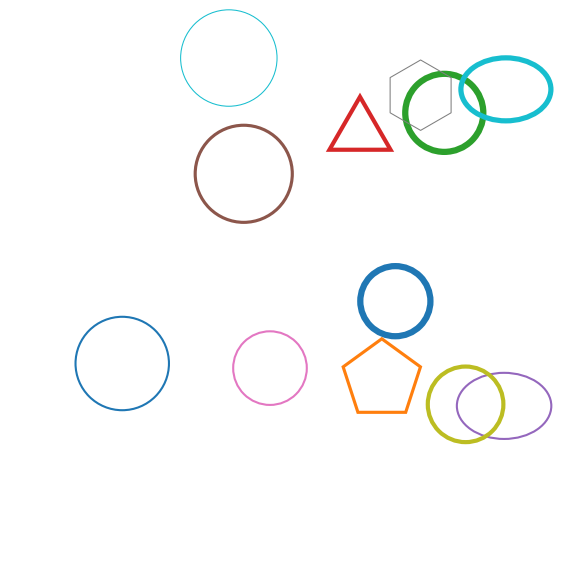[{"shape": "circle", "thickness": 3, "radius": 0.3, "center": [0.685, 0.478]}, {"shape": "circle", "thickness": 1, "radius": 0.4, "center": [0.212, 0.37]}, {"shape": "pentagon", "thickness": 1.5, "radius": 0.35, "center": [0.661, 0.342]}, {"shape": "circle", "thickness": 3, "radius": 0.34, "center": [0.769, 0.804]}, {"shape": "triangle", "thickness": 2, "radius": 0.31, "center": [0.623, 0.77]}, {"shape": "oval", "thickness": 1, "radius": 0.41, "center": [0.873, 0.296]}, {"shape": "circle", "thickness": 1.5, "radius": 0.42, "center": [0.422, 0.698]}, {"shape": "circle", "thickness": 1, "radius": 0.32, "center": [0.468, 0.362]}, {"shape": "hexagon", "thickness": 0.5, "radius": 0.3, "center": [0.728, 0.834]}, {"shape": "circle", "thickness": 2, "radius": 0.33, "center": [0.806, 0.299]}, {"shape": "circle", "thickness": 0.5, "radius": 0.42, "center": [0.396, 0.899]}, {"shape": "oval", "thickness": 2.5, "radius": 0.39, "center": [0.876, 0.844]}]